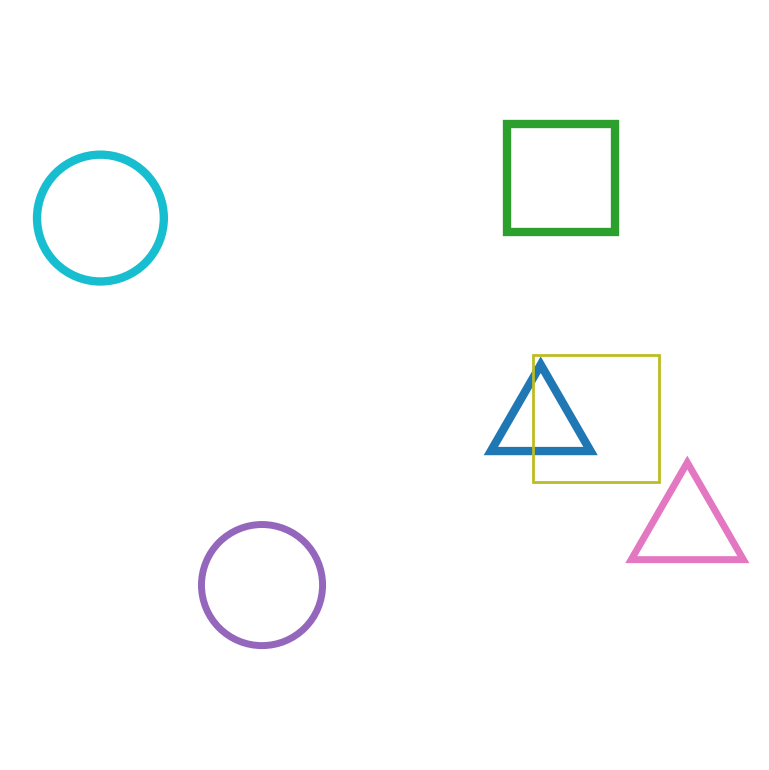[{"shape": "triangle", "thickness": 3, "radius": 0.37, "center": [0.702, 0.452]}, {"shape": "square", "thickness": 3, "radius": 0.35, "center": [0.729, 0.769]}, {"shape": "circle", "thickness": 2.5, "radius": 0.39, "center": [0.34, 0.24]}, {"shape": "triangle", "thickness": 2.5, "radius": 0.42, "center": [0.893, 0.315]}, {"shape": "square", "thickness": 1, "radius": 0.41, "center": [0.774, 0.456]}, {"shape": "circle", "thickness": 3, "radius": 0.41, "center": [0.13, 0.717]}]